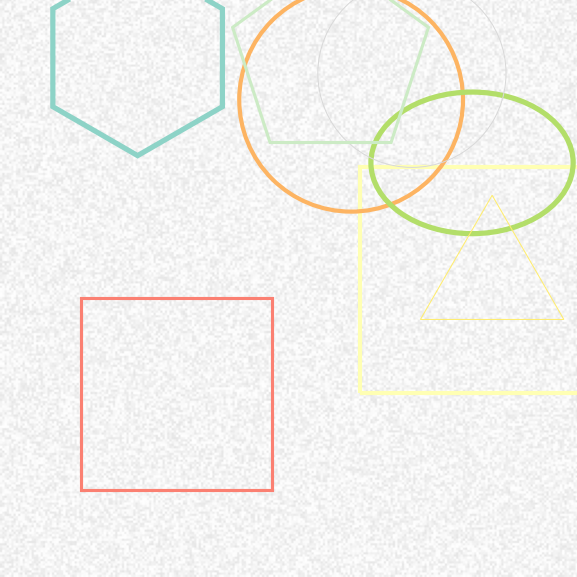[{"shape": "hexagon", "thickness": 2.5, "radius": 0.85, "center": [0.238, 0.899]}, {"shape": "square", "thickness": 2, "radius": 0.98, "center": [0.818, 0.514]}, {"shape": "square", "thickness": 1.5, "radius": 0.83, "center": [0.306, 0.317]}, {"shape": "circle", "thickness": 2, "radius": 0.97, "center": [0.608, 0.826]}, {"shape": "oval", "thickness": 2.5, "radius": 0.88, "center": [0.817, 0.717]}, {"shape": "circle", "thickness": 0.5, "radius": 0.81, "center": [0.713, 0.872]}, {"shape": "pentagon", "thickness": 1.5, "radius": 0.89, "center": [0.572, 0.897]}, {"shape": "triangle", "thickness": 0.5, "radius": 0.72, "center": [0.852, 0.518]}]